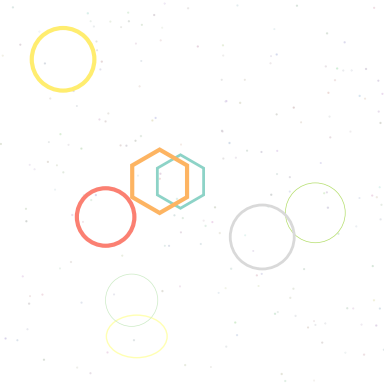[{"shape": "hexagon", "thickness": 2, "radius": 0.35, "center": [0.469, 0.528]}, {"shape": "oval", "thickness": 1, "radius": 0.39, "center": [0.355, 0.126]}, {"shape": "circle", "thickness": 3, "radius": 0.37, "center": [0.274, 0.436]}, {"shape": "hexagon", "thickness": 3, "radius": 0.41, "center": [0.415, 0.529]}, {"shape": "circle", "thickness": 0.5, "radius": 0.39, "center": [0.819, 0.447]}, {"shape": "circle", "thickness": 2, "radius": 0.42, "center": [0.681, 0.384]}, {"shape": "circle", "thickness": 0.5, "radius": 0.34, "center": [0.342, 0.22]}, {"shape": "circle", "thickness": 3, "radius": 0.41, "center": [0.164, 0.846]}]